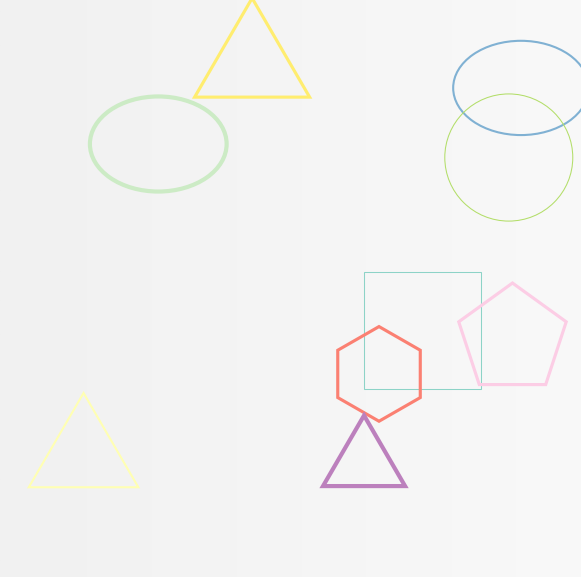[{"shape": "square", "thickness": 0.5, "radius": 0.5, "center": [0.727, 0.427]}, {"shape": "triangle", "thickness": 1, "radius": 0.54, "center": [0.144, 0.21]}, {"shape": "hexagon", "thickness": 1.5, "radius": 0.41, "center": [0.652, 0.352]}, {"shape": "oval", "thickness": 1, "radius": 0.58, "center": [0.896, 0.847]}, {"shape": "circle", "thickness": 0.5, "radius": 0.55, "center": [0.875, 0.726]}, {"shape": "pentagon", "thickness": 1.5, "radius": 0.49, "center": [0.882, 0.412]}, {"shape": "triangle", "thickness": 2, "radius": 0.41, "center": [0.626, 0.198]}, {"shape": "oval", "thickness": 2, "radius": 0.59, "center": [0.272, 0.75]}, {"shape": "triangle", "thickness": 1.5, "radius": 0.57, "center": [0.434, 0.888]}]